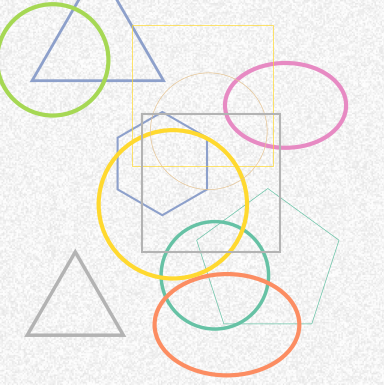[{"shape": "circle", "thickness": 2.5, "radius": 0.7, "center": [0.558, 0.285]}, {"shape": "pentagon", "thickness": 0.5, "radius": 0.97, "center": [0.696, 0.316]}, {"shape": "oval", "thickness": 3, "radius": 0.94, "center": [0.589, 0.157]}, {"shape": "triangle", "thickness": 2, "radius": 0.99, "center": [0.254, 0.889]}, {"shape": "hexagon", "thickness": 1.5, "radius": 0.67, "center": [0.422, 0.575]}, {"shape": "oval", "thickness": 3, "radius": 0.79, "center": [0.742, 0.726]}, {"shape": "circle", "thickness": 3, "radius": 0.72, "center": [0.137, 0.845]}, {"shape": "square", "thickness": 0.5, "radius": 0.91, "center": [0.527, 0.753]}, {"shape": "circle", "thickness": 3, "radius": 0.96, "center": [0.449, 0.469]}, {"shape": "circle", "thickness": 0.5, "radius": 0.76, "center": [0.542, 0.659]}, {"shape": "square", "thickness": 1.5, "radius": 0.9, "center": [0.548, 0.524]}, {"shape": "triangle", "thickness": 2.5, "radius": 0.72, "center": [0.196, 0.201]}]